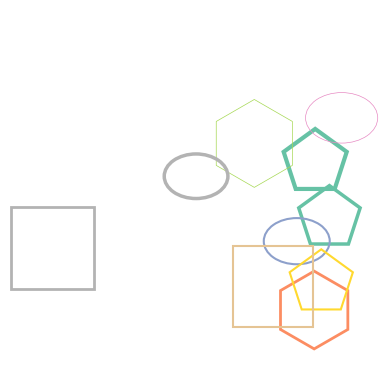[{"shape": "pentagon", "thickness": 2.5, "radius": 0.42, "center": [0.856, 0.434]}, {"shape": "pentagon", "thickness": 3, "radius": 0.43, "center": [0.819, 0.579]}, {"shape": "hexagon", "thickness": 2, "radius": 0.5, "center": [0.816, 0.195]}, {"shape": "oval", "thickness": 1.5, "radius": 0.43, "center": [0.771, 0.374]}, {"shape": "oval", "thickness": 0.5, "radius": 0.47, "center": [0.887, 0.694]}, {"shape": "hexagon", "thickness": 0.5, "radius": 0.57, "center": [0.661, 0.627]}, {"shape": "pentagon", "thickness": 1.5, "radius": 0.43, "center": [0.834, 0.266]}, {"shape": "square", "thickness": 1.5, "radius": 0.52, "center": [0.709, 0.255]}, {"shape": "oval", "thickness": 2.5, "radius": 0.41, "center": [0.509, 0.542]}, {"shape": "square", "thickness": 2, "radius": 0.54, "center": [0.135, 0.356]}]